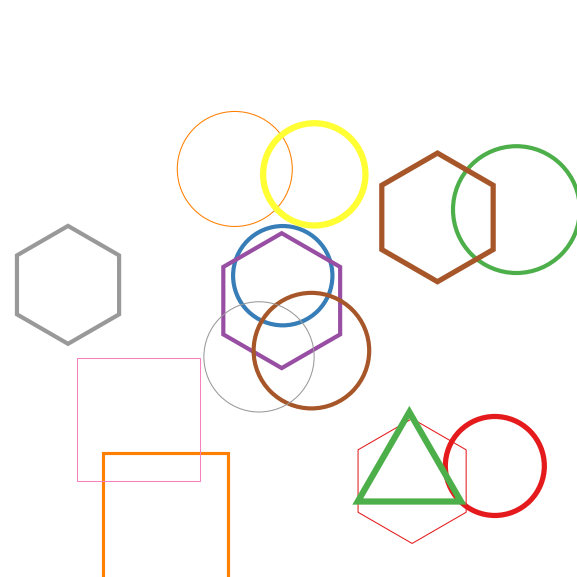[{"shape": "circle", "thickness": 2.5, "radius": 0.43, "center": [0.857, 0.192]}, {"shape": "hexagon", "thickness": 0.5, "radius": 0.54, "center": [0.714, 0.166]}, {"shape": "circle", "thickness": 2, "radius": 0.43, "center": [0.49, 0.522]}, {"shape": "circle", "thickness": 2, "radius": 0.55, "center": [0.894, 0.636]}, {"shape": "triangle", "thickness": 3, "radius": 0.52, "center": [0.709, 0.182]}, {"shape": "hexagon", "thickness": 2, "radius": 0.58, "center": [0.488, 0.479]}, {"shape": "square", "thickness": 1.5, "radius": 0.54, "center": [0.287, 0.106]}, {"shape": "circle", "thickness": 0.5, "radius": 0.5, "center": [0.407, 0.707]}, {"shape": "circle", "thickness": 3, "radius": 0.44, "center": [0.544, 0.697]}, {"shape": "circle", "thickness": 2, "radius": 0.5, "center": [0.539, 0.392]}, {"shape": "hexagon", "thickness": 2.5, "radius": 0.56, "center": [0.758, 0.623]}, {"shape": "square", "thickness": 0.5, "radius": 0.53, "center": [0.24, 0.273]}, {"shape": "circle", "thickness": 0.5, "radius": 0.48, "center": [0.448, 0.381]}, {"shape": "hexagon", "thickness": 2, "radius": 0.51, "center": [0.118, 0.506]}]